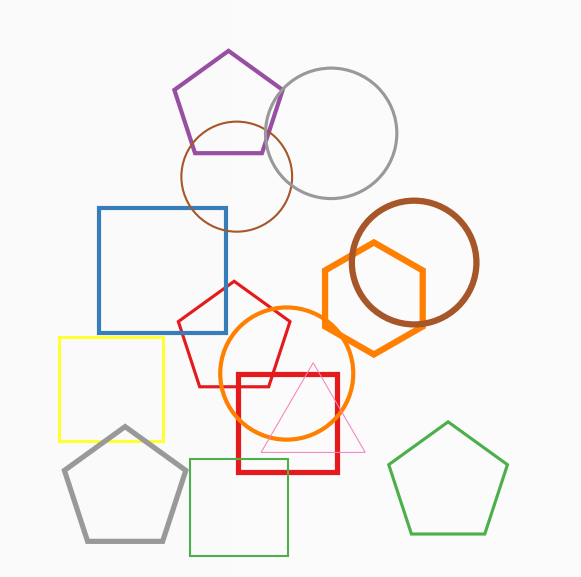[{"shape": "pentagon", "thickness": 1.5, "radius": 0.5, "center": [0.403, 0.411]}, {"shape": "square", "thickness": 2.5, "radius": 0.43, "center": [0.495, 0.267]}, {"shape": "square", "thickness": 2, "radius": 0.54, "center": [0.279, 0.531]}, {"shape": "pentagon", "thickness": 1.5, "radius": 0.54, "center": [0.771, 0.161]}, {"shape": "square", "thickness": 1, "radius": 0.42, "center": [0.411, 0.121]}, {"shape": "pentagon", "thickness": 2, "radius": 0.49, "center": [0.393, 0.813]}, {"shape": "hexagon", "thickness": 3, "radius": 0.48, "center": [0.643, 0.482]}, {"shape": "circle", "thickness": 2, "radius": 0.57, "center": [0.493, 0.352]}, {"shape": "square", "thickness": 1.5, "radius": 0.45, "center": [0.191, 0.325]}, {"shape": "circle", "thickness": 1, "radius": 0.48, "center": [0.407, 0.693]}, {"shape": "circle", "thickness": 3, "radius": 0.54, "center": [0.713, 0.545]}, {"shape": "triangle", "thickness": 0.5, "radius": 0.52, "center": [0.539, 0.268]}, {"shape": "pentagon", "thickness": 2.5, "radius": 0.55, "center": [0.215, 0.151]}, {"shape": "circle", "thickness": 1.5, "radius": 0.56, "center": [0.57, 0.768]}]